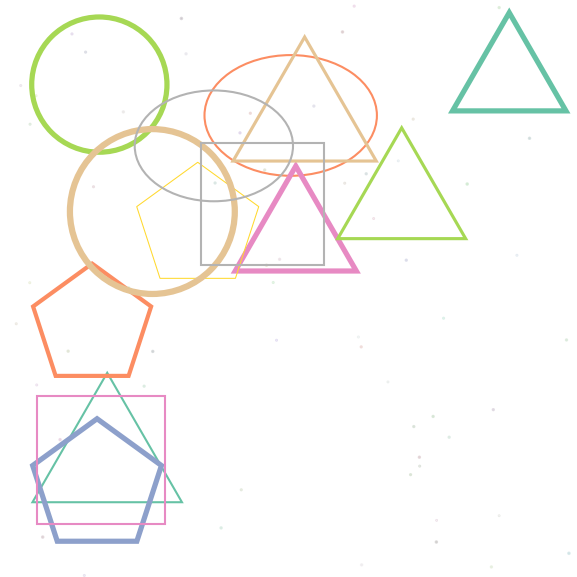[{"shape": "triangle", "thickness": 1, "radius": 0.75, "center": [0.186, 0.204]}, {"shape": "triangle", "thickness": 2.5, "radius": 0.57, "center": [0.882, 0.864]}, {"shape": "oval", "thickness": 1, "radius": 0.75, "center": [0.503, 0.799]}, {"shape": "pentagon", "thickness": 2, "radius": 0.54, "center": [0.159, 0.435]}, {"shape": "pentagon", "thickness": 2.5, "radius": 0.59, "center": [0.168, 0.157]}, {"shape": "square", "thickness": 1, "radius": 0.55, "center": [0.175, 0.203]}, {"shape": "triangle", "thickness": 2.5, "radius": 0.61, "center": [0.512, 0.59]}, {"shape": "circle", "thickness": 2.5, "radius": 0.59, "center": [0.172, 0.853]}, {"shape": "triangle", "thickness": 1.5, "radius": 0.64, "center": [0.696, 0.65]}, {"shape": "pentagon", "thickness": 0.5, "radius": 0.56, "center": [0.342, 0.607]}, {"shape": "triangle", "thickness": 1.5, "radius": 0.72, "center": [0.528, 0.792]}, {"shape": "circle", "thickness": 3, "radius": 0.71, "center": [0.264, 0.633]}, {"shape": "oval", "thickness": 1, "radius": 0.69, "center": [0.37, 0.747]}, {"shape": "square", "thickness": 1, "radius": 0.53, "center": [0.454, 0.645]}]